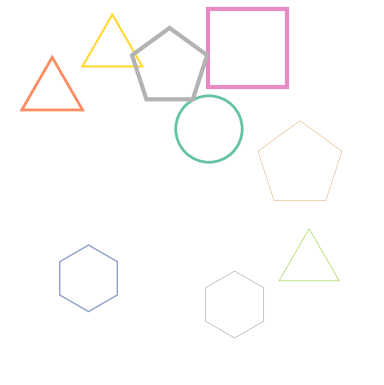[{"shape": "circle", "thickness": 2, "radius": 0.43, "center": [0.543, 0.665]}, {"shape": "triangle", "thickness": 2, "radius": 0.46, "center": [0.136, 0.76]}, {"shape": "hexagon", "thickness": 1, "radius": 0.43, "center": [0.23, 0.277]}, {"shape": "square", "thickness": 3, "radius": 0.51, "center": [0.643, 0.875]}, {"shape": "triangle", "thickness": 0.5, "radius": 0.45, "center": [0.803, 0.316]}, {"shape": "triangle", "thickness": 1.5, "radius": 0.45, "center": [0.292, 0.872]}, {"shape": "pentagon", "thickness": 0.5, "radius": 0.57, "center": [0.779, 0.572]}, {"shape": "pentagon", "thickness": 3, "radius": 0.51, "center": [0.44, 0.825]}, {"shape": "hexagon", "thickness": 0.5, "radius": 0.43, "center": [0.61, 0.209]}]